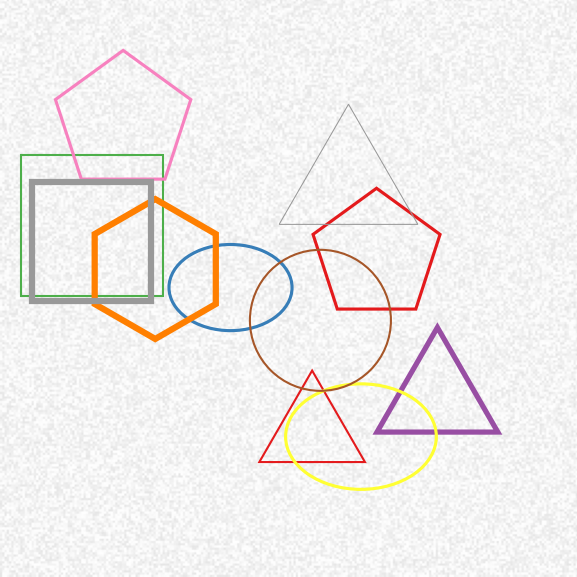[{"shape": "pentagon", "thickness": 1.5, "radius": 0.58, "center": [0.652, 0.558]}, {"shape": "triangle", "thickness": 1, "radius": 0.53, "center": [0.54, 0.252]}, {"shape": "oval", "thickness": 1.5, "radius": 0.53, "center": [0.399, 0.501]}, {"shape": "square", "thickness": 1, "radius": 0.61, "center": [0.159, 0.608]}, {"shape": "triangle", "thickness": 2.5, "radius": 0.6, "center": [0.757, 0.311]}, {"shape": "hexagon", "thickness": 3, "radius": 0.61, "center": [0.269, 0.533]}, {"shape": "oval", "thickness": 1.5, "radius": 0.65, "center": [0.625, 0.243]}, {"shape": "circle", "thickness": 1, "radius": 0.61, "center": [0.555, 0.444]}, {"shape": "pentagon", "thickness": 1.5, "radius": 0.62, "center": [0.213, 0.789]}, {"shape": "triangle", "thickness": 0.5, "radius": 0.69, "center": [0.603, 0.68]}, {"shape": "square", "thickness": 3, "radius": 0.52, "center": [0.159, 0.581]}]